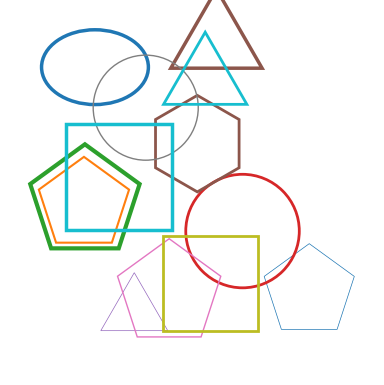[{"shape": "oval", "thickness": 2.5, "radius": 0.69, "center": [0.247, 0.826]}, {"shape": "pentagon", "thickness": 0.5, "radius": 0.62, "center": [0.803, 0.244]}, {"shape": "pentagon", "thickness": 1.5, "radius": 0.62, "center": [0.218, 0.469]}, {"shape": "pentagon", "thickness": 3, "radius": 0.75, "center": [0.221, 0.476]}, {"shape": "circle", "thickness": 2, "radius": 0.74, "center": [0.63, 0.4]}, {"shape": "triangle", "thickness": 0.5, "radius": 0.5, "center": [0.349, 0.191]}, {"shape": "triangle", "thickness": 2.5, "radius": 0.68, "center": [0.562, 0.891]}, {"shape": "hexagon", "thickness": 2, "radius": 0.63, "center": [0.512, 0.627]}, {"shape": "pentagon", "thickness": 1, "radius": 0.7, "center": [0.439, 0.239]}, {"shape": "circle", "thickness": 1, "radius": 0.68, "center": [0.378, 0.72]}, {"shape": "square", "thickness": 2, "radius": 0.62, "center": [0.547, 0.264]}, {"shape": "triangle", "thickness": 2, "radius": 0.62, "center": [0.533, 0.791]}, {"shape": "square", "thickness": 2.5, "radius": 0.69, "center": [0.308, 0.54]}]